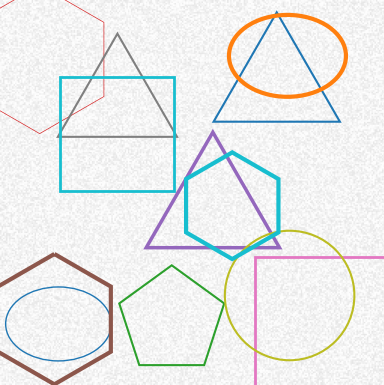[{"shape": "oval", "thickness": 1, "radius": 0.69, "center": [0.152, 0.159]}, {"shape": "triangle", "thickness": 1.5, "radius": 0.95, "center": [0.719, 0.779]}, {"shape": "oval", "thickness": 3, "radius": 0.76, "center": [0.747, 0.855]}, {"shape": "pentagon", "thickness": 1.5, "radius": 0.72, "center": [0.446, 0.168]}, {"shape": "hexagon", "thickness": 0.5, "radius": 0.96, "center": [0.103, 0.846]}, {"shape": "triangle", "thickness": 2.5, "radius": 1.0, "center": [0.553, 0.457]}, {"shape": "hexagon", "thickness": 3, "radius": 0.85, "center": [0.141, 0.171]}, {"shape": "square", "thickness": 2, "radius": 0.92, "center": [0.846, 0.15]}, {"shape": "triangle", "thickness": 1.5, "radius": 0.89, "center": [0.305, 0.734]}, {"shape": "circle", "thickness": 1.5, "radius": 0.84, "center": [0.752, 0.232]}, {"shape": "hexagon", "thickness": 3, "radius": 0.69, "center": [0.603, 0.466]}, {"shape": "square", "thickness": 2, "radius": 0.74, "center": [0.303, 0.652]}]